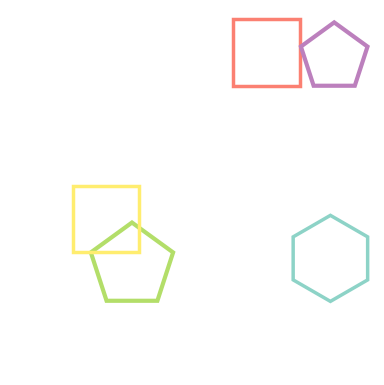[{"shape": "hexagon", "thickness": 2.5, "radius": 0.56, "center": [0.858, 0.329]}, {"shape": "square", "thickness": 2.5, "radius": 0.43, "center": [0.692, 0.864]}, {"shape": "pentagon", "thickness": 3, "radius": 0.56, "center": [0.343, 0.31]}, {"shape": "pentagon", "thickness": 3, "radius": 0.45, "center": [0.868, 0.851]}, {"shape": "square", "thickness": 2.5, "radius": 0.43, "center": [0.275, 0.432]}]